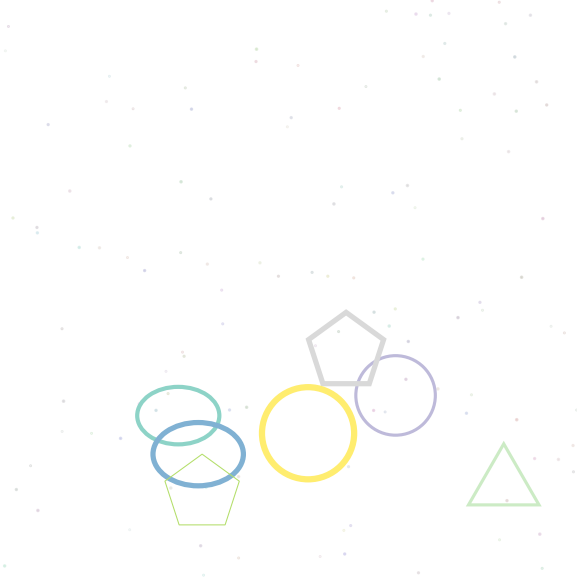[{"shape": "oval", "thickness": 2, "radius": 0.36, "center": [0.309, 0.279]}, {"shape": "circle", "thickness": 1.5, "radius": 0.34, "center": [0.685, 0.314]}, {"shape": "oval", "thickness": 2.5, "radius": 0.39, "center": [0.343, 0.213]}, {"shape": "pentagon", "thickness": 0.5, "radius": 0.34, "center": [0.35, 0.145]}, {"shape": "pentagon", "thickness": 2.5, "radius": 0.34, "center": [0.599, 0.39]}, {"shape": "triangle", "thickness": 1.5, "radius": 0.35, "center": [0.872, 0.16]}, {"shape": "circle", "thickness": 3, "radius": 0.4, "center": [0.533, 0.249]}]